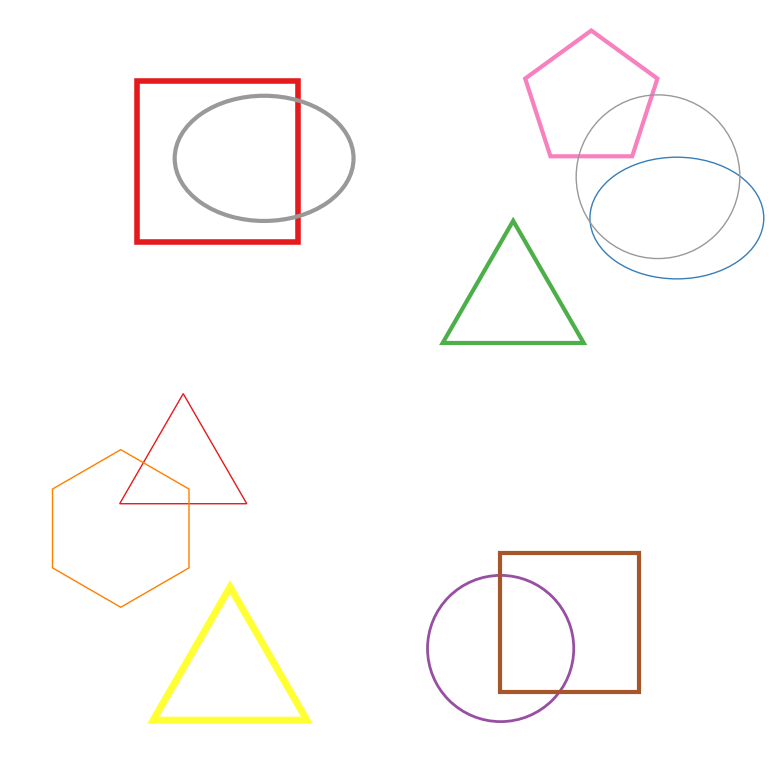[{"shape": "triangle", "thickness": 0.5, "radius": 0.48, "center": [0.238, 0.393]}, {"shape": "square", "thickness": 2, "radius": 0.52, "center": [0.282, 0.79]}, {"shape": "oval", "thickness": 0.5, "radius": 0.56, "center": [0.879, 0.717]}, {"shape": "triangle", "thickness": 1.5, "radius": 0.53, "center": [0.666, 0.607]}, {"shape": "circle", "thickness": 1, "radius": 0.47, "center": [0.65, 0.158]}, {"shape": "hexagon", "thickness": 0.5, "radius": 0.51, "center": [0.157, 0.314]}, {"shape": "triangle", "thickness": 2.5, "radius": 0.58, "center": [0.299, 0.122]}, {"shape": "square", "thickness": 1.5, "radius": 0.45, "center": [0.74, 0.192]}, {"shape": "pentagon", "thickness": 1.5, "radius": 0.45, "center": [0.768, 0.87]}, {"shape": "oval", "thickness": 1.5, "radius": 0.58, "center": [0.343, 0.794]}, {"shape": "circle", "thickness": 0.5, "radius": 0.53, "center": [0.855, 0.771]}]